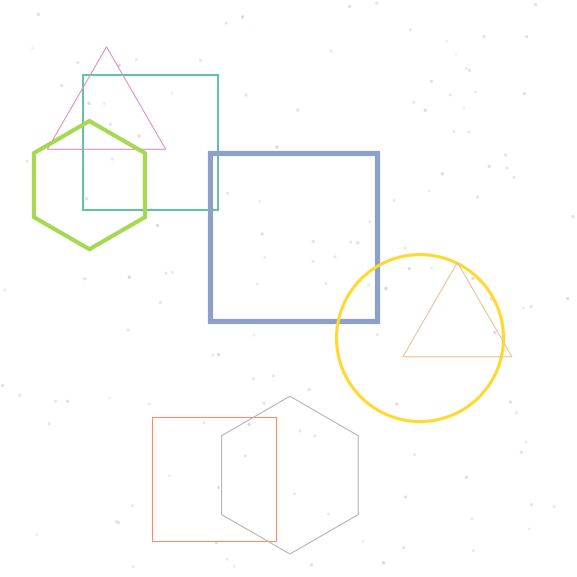[{"shape": "square", "thickness": 1, "radius": 0.58, "center": [0.261, 0.753]}, {"shape": "square", "thickness": 0.5, "radius": 0.54, "center": [0.371, 0.169]}, {"shape": "square", "thickness": 2.5, "radius": 0.73, "center": [0.508, 0.589]}, {"shape": "triangle", "thickness": 0.5, "radius": 0.59, "center": [0.184, 0.8]}, {"shape": "hexagon", "thickness": 2, "radius": 0.55, "center": [0.155, 0.679]}, {"shape": "circle", "thickness": 1.5, "radius": 0.72, "center": [0.727, 0.414]}, {"shape": "triangle", "thickness": 0.5, "radius": 0.55, "center": [0.792, 0.436]}, {"shape": "hexagon", "thickness": 0.5, "radius": 0.68, "center": [0.502, 0.176]}]